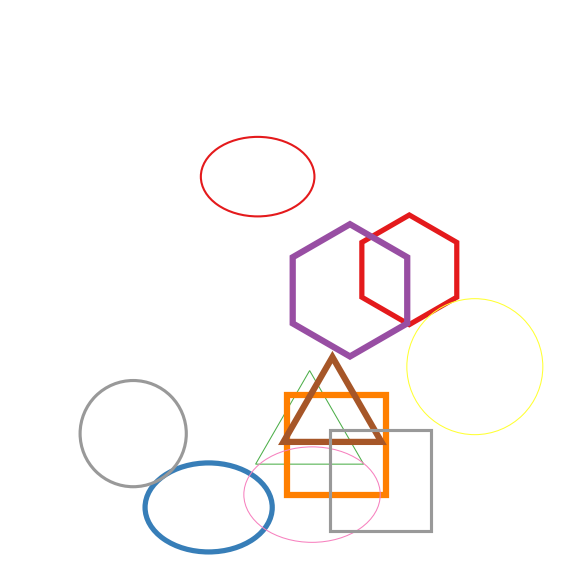[{"shape": "hexagon", "thickness": 2.5, "radius": 0.47, "center": [0.709, 0.532]}, {"shape": "oval", "thickness": 1, "radius": 0.49, "center": [0.446, 0.693]}, {"shape": "oval", "thickness": 2.5, "radius": 0.55, "center": [0.361, 0.12]}, {"shape": "triangle", "thickness": 0.5, "radius": 0.54, "center": [0.536, 0.249]}, {"shape": "hexagon", "thickness": 3, "radius": 0.57, "center": [0.606, 0.496]}, {"shape": "square", "thickness": 3, "radius": 0.43, "center": [0.583, 0.228]}, {"shape": "circle", "thickness": 0.5, "radius": 0.59, "center": [0.822, 0.364]}, {"shape": "triangle", "thickness": 3, "radius": 0.49, "center": [0.576, 0.283]}, {"shape": "oval", "thickness": 0.5, "radius": 0.59, "center": [0.54, 0.143]}, {"shape": "circle", "thickness": 1.5, "radius": 0.46, "center": [0.231, 0.248]}, {"shape": "square", "thickness": 1.5, "radius": 0.44, "center": [0.659, 0.167]}]